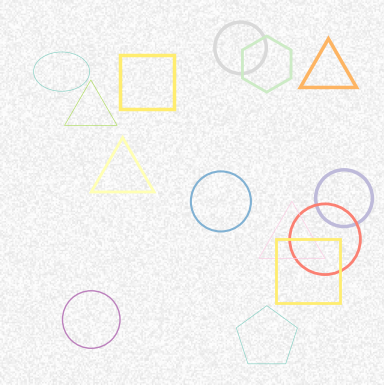[{"shape": "oval", "thickness": 0.5, "radius": 0.36, "center": [0.16, 0.814]}, {"shape": "pentagon", "thickness": 0.5, "radius": 0.42, "center": [0.693, 0.123]}, {"shape": "triangle", "thickness": 2, "radius": 0.47, "center": [0.319, 0.549]}, {"shape": "circle", "thickness": 2.5, "radius": 0.37, "center": [0.894, 0.485]}, {"shape": "circle", "thickness": 2, "radius": 0.46, "center": [0.844, 0.379]}, {"shape": "circle", "thickness": 1.5, "radius": 0.39, "center": [0.574, 0.477]}, {"shape": "triangle", "thickness": 2.5, "radius": 0.42, "center": [0.853, 0.815]}, {"shape": "triangle", "thickness": 0.5, "radius": 0.39, "center": [0.236, 0.714]}, {"shape": "triangle", "thickness": 0.5, "radius": 0.5, "center": [0.758, 0.378]}, {"shape": "circle", "thickness": 2.5, "radius": 0.33, "center": [0.625, 0.876]}, {"shape": "circle", "thickness": 1, "radius": 0.37, "center": [0.237, 0.17]}, {"shape": "hexagon", "thickness": 2, "radius": 0.36, "center": [0.693, 0.834]}, {"shape": "square", "thickness": 2, "radius": 0.42, "center": [0.799, 0.297]}, {"shape": "square", "thickness": 2.5, "radius": 0.35, "center": [0.382, 0.787]}]